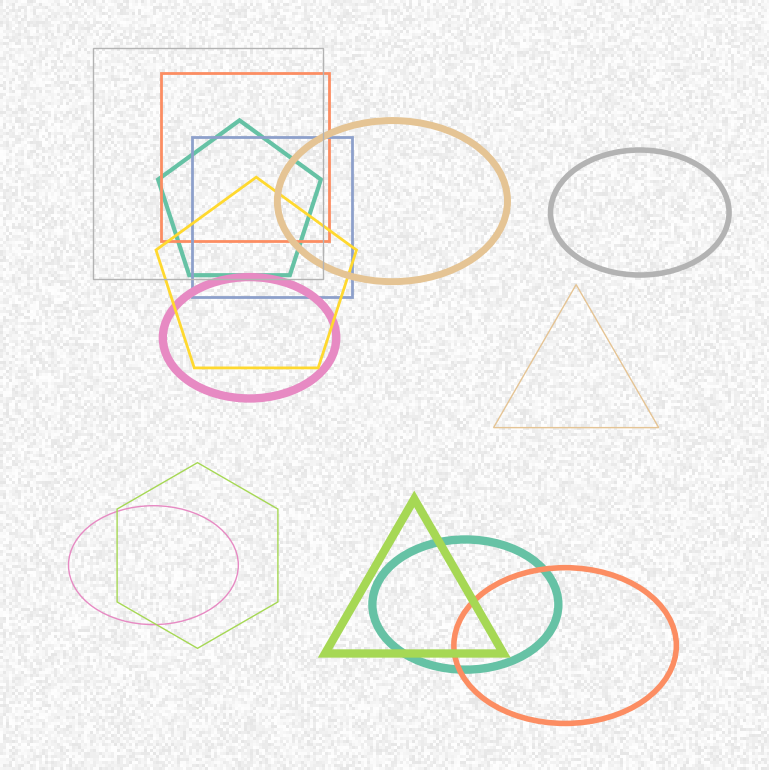[{"shape": "oval", "thickness": 3, "radius": 0.6, "center": [0.604, 0.215]}, {"shape": "pentagon", "thickness": 1.5, "radius": 0.56, "center": [0.311, 0.733]}, {"shape": "square", "thickness": 1, "radius": 0.54, "center": [0.318, 0.796]}, {"shape": "oval", "thickness": 2, "radius": 0.72, "center": [0.734, 0.162]}, {"shape": "square", "thickness": 1, "radius": 0.52, "center": [0.353, 0.718]}, {"shape": "oval", "thickness": 0.5, "radius": 0.55, "center": [0.199, 0.266]}, {"shape": "oval", "thickness": 3, "radius": 0.56, "center": [0.324, 0.561]}, {"shape": "hexagon", "thickness": 0.5, "radius": 0.6, "center": [0.256, 0.279]}, {"shape": "triangle", "thickness": 3, "radius": 0.67, "center": [0.538, 0.218]}, {"shape": "pentagon", "thickness": 1, "radius": 0.68, "center": [0.333, 0.633]}, {"shape": "triangle", "thickness": 0.5, "radius": 0.62, "center": [0.748, 0.507]}, {"shape": "oval", "thickness": 2.5, "radius": 0.75, "center": [0.51, 0.739]}, {"shape": "square", "thickness": 0.5, "radius": 0.75, "center": [0.27, 0.788]}, {"shape": "oval", "thickness": 2, "radius": 0.58, "center": [0.831, 0.724]}]